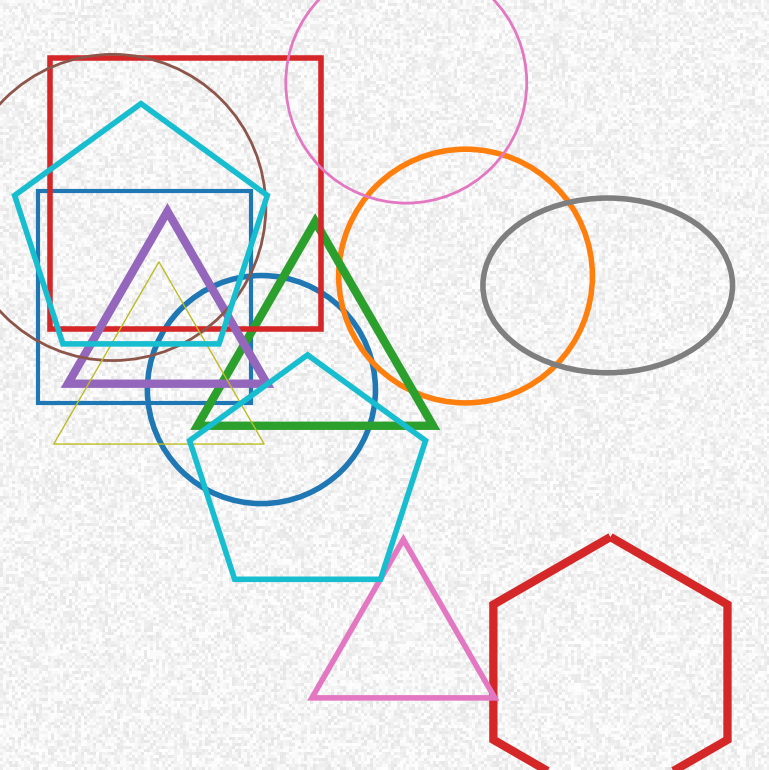[{"shape": "square", "thickness": 1.5, "radius": 0.69, "center": [0.188, 0.614]}, {"shape": "circle", "thickness": 2, "radius": 0.74, "center": [0.339, 0.494]}, {"shape": "circle", "thickness": 2, "radius": 0.82, "center": [0.605, 0.641]}, {"shape": "triangle", "thickness": 3, "radius": 0.88, "center": [0.409, 0.535]}, {"shape": "square", "thickness": 2, "radius": 0.88, "center": [0.241, 0.749]}, {"shape": "hexagon", "thickness": 3, "radius": 0.88, "center": [0.793, 0.127]}, {"shape": "triangle", "thickness": 3, "radius": 0.75, "center": [0.217, 0.576]}, {"shape": "circle", "thickness": 1, "radius": 0.99, "center": [0.146, 0.731]}, {"shape": "circle", "thickness": 1, "radius": 0.78, "center": [0.528, 0.893]}, {"shape": "triangle", "thickness": 2, "radius": 0.69, "center": [0.524, 0.162]}, {"shape": "oval", "thickness": 2, "radius": 0.81, "center": [0.789, 0.629]}, {"shape": "triangle", "thickness": 0.5, "radius": 0.79, "center": [0.206, 0.502]}, {"shape": "pentagon", "thickness": 2, "radius": 0.86, "center": [0.183, 0.693]}, {"shape": "pentagon", "thickness": 2, "radius": 0.81, "center": [0.399, 0.378]}]